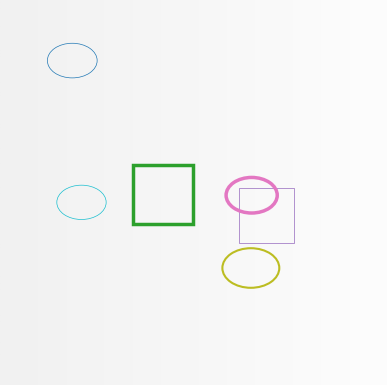[{"shape": "oval", "thickness": 0.5, "radius": 0.32, "center": [0.186, 0.843]}, {"shape": "square", "thickness": 2.5, "radius": 0.38, "center": [0.421, 0.495]}, {"shape": "square", "thickness": 0.5, "radius": 0.36, "center": [0.687, 0.439]}, {"shape": "oval", "thickness": 2.5, "radius": 0.33, "center": [0.649, 0.493]}, {"shape": "oval", "thickness": 1.5, "radius": 0.37, "center": [0.647, 0.304]}, {"shape": "oval", "thickness": 0.5, "radius": 0.32, "center": [0.21, 0.474]}]